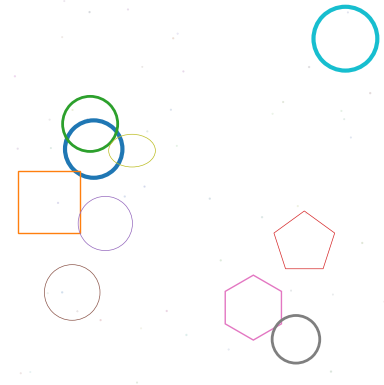[{"shape": "circle", "thickness": 3, "radius": 0.37, "center": [0.243, 0.613]}, {"shape": "square", "thickness": 1, "radius": 0.4, "center": [0.128, 0.475]}, {"shape": "circle", "thickness": 2, "radius": 0.36, "center": [0.234, 0.678]}, {"shape": "pentagon", "thickness": 0.5, "radius": 0.41, "center": [0.79, 0.369]}, {"shape": "circle", "thickness": 0.5, "radius": 0.35, "center": [0.274, 0.42]}, {"shape": "circle", "thickness": 0.5, "radius": 0.36, "center": [0.188, 0.24]}, {"shape": "hexagon", "thickness": 1, "radius": 0.42, "center": [0.658, 0.201]}, {"shape": "circle", "thickness": 2, "radius": 0.31, "center": [0.769, 0.119]}, {"shape": "oval", "thickness": 0.5, "radius": 0.3, "center": [0.343, 0.609]}, {"shape": "circle", "thickness": 3, "radius": 0.41, "center": [0.897, 0.9]}]